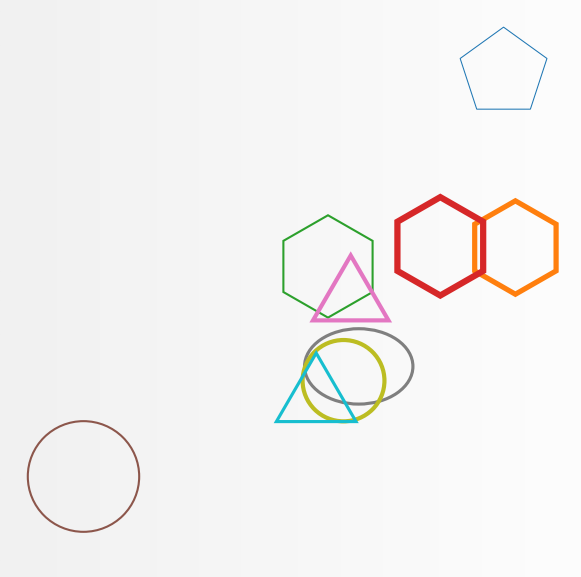[{"shape": "pentagon", "thickness": 0.5, "radius": 0.39, "center": [0.866, 0.874]}, {"shape": "hexagon", "thickness": 2.5, "radius": 0.4, "center": [0.887, 0.571]}, {"shape": "hexagon", "thickness": 1, "radius": 0.44, "center": [0.564, 0.538]}, {"shape": "hexagon", "thickness": 3, "radius": 0.43, "center": [0.757, 0.573]}, {"shape": "circle", "thickness": 1, "radius": 0.48, "center": [0.144, 0.174]}, {"shape": "triangle", "thickness": 2, "radius": 0.37, "center": [0.603, 0.482]}, {"shape": "oval", "thickness": 1.5, "radius": 0.47, "center": [0.617, 0.365]}, {"shape": "circle", "thickness": 2, "radius": 0.35, "center": [0.591, 0.34]}, {"shape": "triangle", "thickness": 1.5, "radius": 0.4, "center": [0.544, 0.309]}]